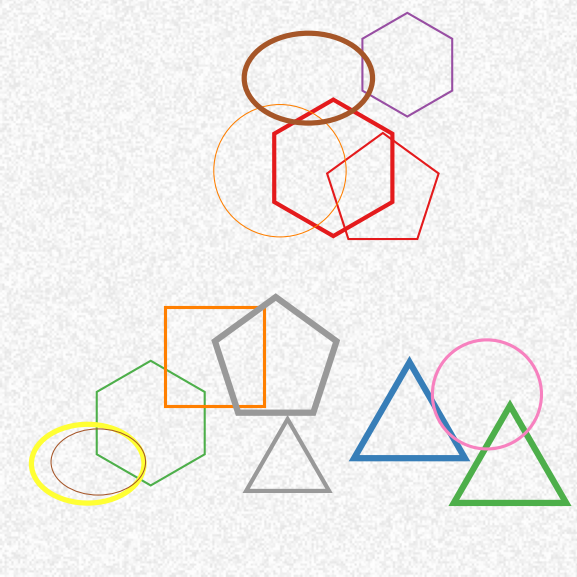[{"shape": "pentagon", "thickness": 1, "radius": 0.51, "center": [0.663, 0.667]}, {"shape": "hexagon", "thickness": 2, "radius": 0.59, "center": [0.577, 0.708]}, {"shape": "triangle", "thickness": 3, "radius": 0.55, "center": [0.709, 0.261]}, {"shape": "hexagon", "thickness": 1, "radius": 0.54, "center": [0.261, 0.266]}, {"shape": "triangle", "thickness": 3, "radius": 0.56, "center": [0.883, 0.184]}, {"shape": "hexagon", "thickness": 1, "radius": 0.45, "center": [0.705, 0.887]}, {"shape": "circle", "thickness": 0.5, "radius": 0.57, "center": [0.485, 0.704]}, {"shape": "square", "thickness": 1.5, "radius": 0.43, "center": [0.372, 0.381]}, {"shape": "oval", "thickness": 2.5, "radius": 0.49, "center": [0.152, 0.196]}, {"shape": "oval", "thickness": 2.5, "radius": 0.56, "center": [0.534, 0.864]}, {"shape": "oval", "thickness": 0.5, "radius": 0.41, "center": [0.17, 0.199]}, {"shape": "circle", "thickness": 1.5, "radius": 0.47, "center": [0.843, 0.316]}, {"shape": "pentagon", "thickness": 3, "radius": 0.55, "center": [0.477, 0.374]}, {"shape": "triangle", "thickness": 2, "radius": 0.41, "center": [0.498, 0.191]}]